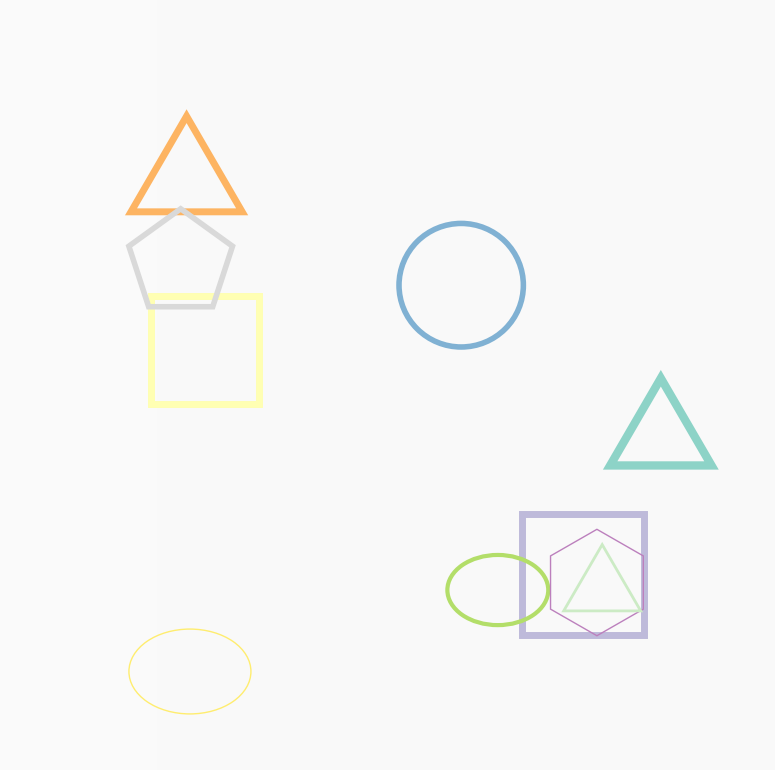[{"shape": "triangle", "thickness": 3, "radius": 0.38, "center": [0.853, 0.433]}, {"shape": "square", "thickness": 2.5, "radius": 0.35, "center": [0.264, 0.546]}, {"shape": "square", "thickness": 2.5, "radius": 0.39, "center": [0.752, 0.254]}, {"shape": "circle", "thickness": 2, "radius": 0.4, "center": [0.595, 0.63]}, {"shape": "triangle", "thickness": 2.5, "radius": 0.41, "center": [0.241, 0.766]}, {"shape": "oval", "thickness": 1.5, "radius": 0.33, "center": [0.642, 0.234]}, {"shape": "pentagon", "thickness": 2, "radius": 0.35, "center": [0.233, 0.659]}, {"shape": "hexagon", "thickness": 0.5, "radius": 0.35, "center": [0.77, 0.243]}, {"shape": "triangle", "thickness": 1, "radius": 0.29, "center": [0.777, 0.235]}, {"shape": "oval", "thickness": 0.5, "radius": 0.39, "center": [0.245, 0.128]}]